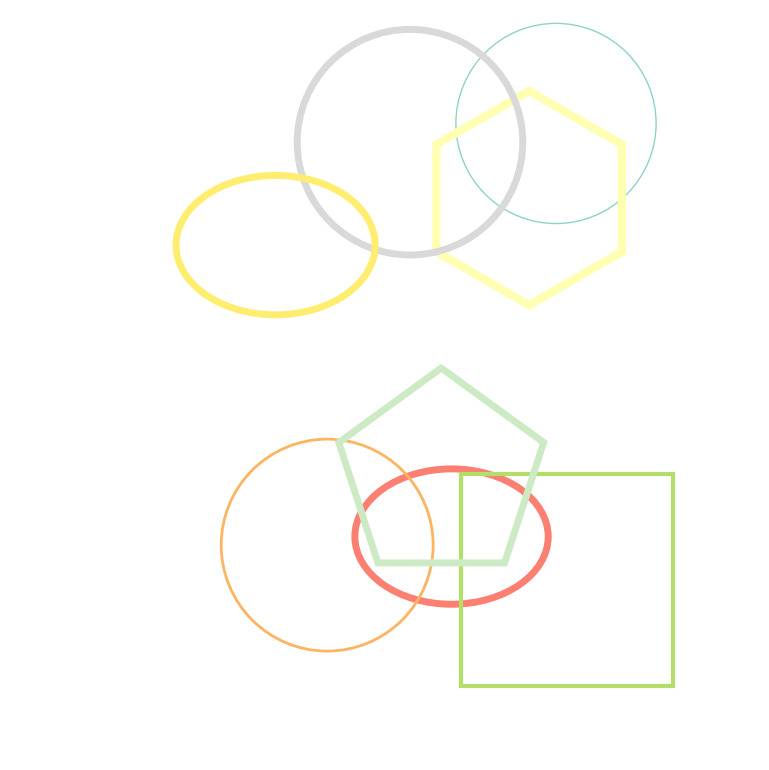[{"shape": "circle", "thickness": 0.5, "radius": 0.65, "center": [0.722, 0.84]}, {"shape": "hexagon", "thickness": 3, "radius": 0.7, "center": [0.687, 0.743]}, {"shape": "oval", "thickness": 2.5, "radius": 0.63, "center": [0.586, 0.303]}, {"shape": "circle", "thickness": 1, "radius": 0.69, "center": [0.425, 0.292]}, {"shape": "square", "thickness": 1.5, "radius": 0.69, "center": [0.736, 0.246]}, {"shape": "circle", "thickness": 2.5, "radius": 0.73, "center": [0.532, 0.815]}, {"shape": "pentagon", "thickness": 2.5, "radius": 0.7, "center": [0.573, 0.382]}, {"shape": "oval", "thickness": 2.5, "radius": 0.65, "center": [0.358, 0.682]}]